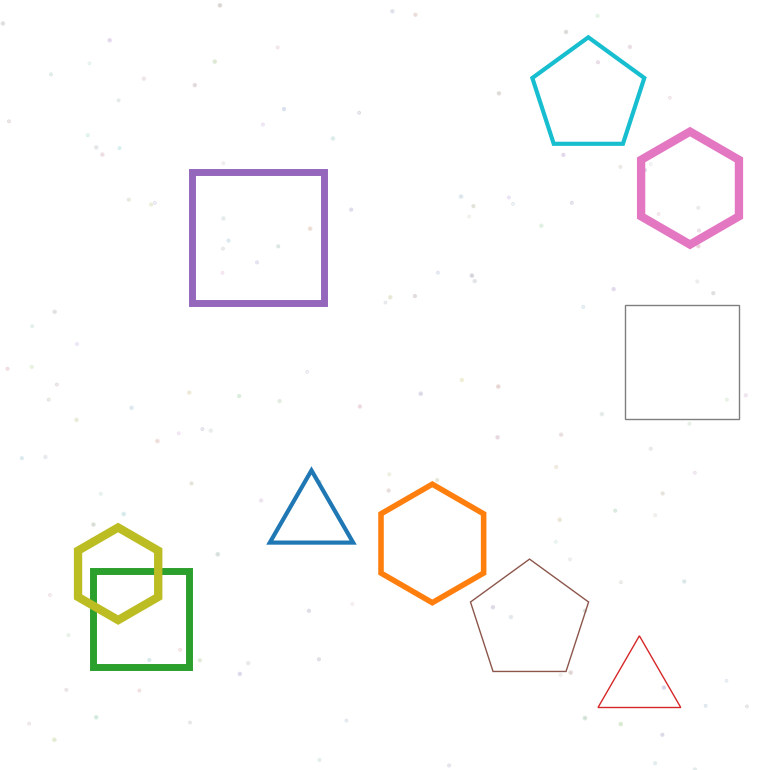[{"shape": "triangle", "thickness": 1.5, "radius": 0.31, "center": [0.405, 0.327]}, {"shape": "hexagon", "thickness": 2, "radius": 0.38, "center": [0.561, 0.294]}, {"shape": "square", "thickness": 2.5, "radius": 0.31, "center": [0.183, 0.196]}, {"shape": "triangle", "thickness": 0.5, "radius": 0.31, "center": [0.83, 0.112]}, {"shape": "square", "thickness": 2.5, "radius": 0.43, "center": [0.335, 0.691]}, {"shape": "pentagon", "thickness": 0.5, "radius": 0.4, "center": [0.688, 0.193]}, {"shape": "hexagon", "thickness": 3, "radius": 0.37, "center": [0.896, 0.756]}, {"shape": "square", "thickness": 0.5, "radius": 0.37, "center": [0.886, 0.53]}, {"shape": "hexagon", "thickness": 3, "radius": 0.3, "center": [0.153, 0.255]}, {"shape": "pentagon", "thickness": 1.5, "radius": 0.38, "center": [0.764, 0.875]}]